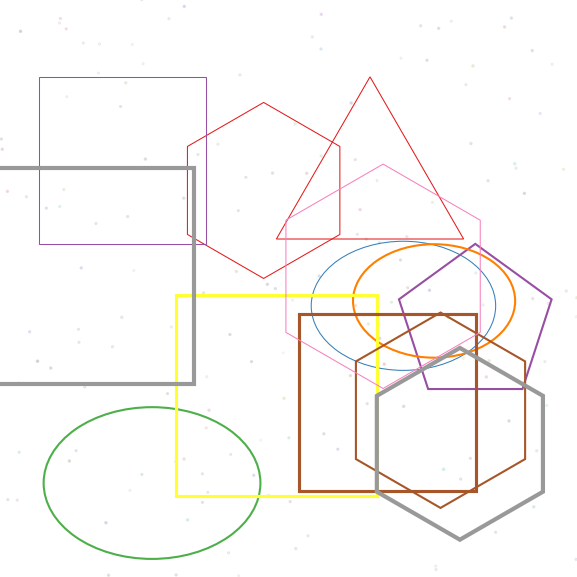[{"shape": "hexagon", "thickness": 0.5, "radius": 0.76, "center": [0.457, 0.669]}, {"shape": "triangle", "thickness": 0.5, "radius": 0.94, "center": [0.641, 0.679]}, {"shape": "oval", "thickness": 0.5, "radius": 0.8, "center": [0.699, 0.47]}, {"shape": "oval", "thickness": 1, "radius": 0.94, "center": [0.263, 0.163]}, {"shape": "square", "thickness": 0.5, "radius": 0.72, "center": [0.212, 0.721]}, {"shape": "pentagon", "thickness": 1, "radius": 0.69, "center": [0.823, 0.438]}, {"shape": "oval", "thickness": 1, "radius": 0.7, "center": [0.752, 0.478]}, {"shape": "square", "thickness": 1.5, "radius": 0.87, "center": [0.478, 0.314]}, {"shape": "hexagon", "thickness": 1, "radius": 0.85, "center": [0.763, 0.289]}, {"shape": "square", "thickness": 1.5, "radius": 0.77, "center": [0.671, 0.302]}, {"shape": "hexagon", "thickness": 0.5, "radius": 0.97, "center": [0.663, 0.521]}, {"shape": "hexagon", "thickness": 2, "radius": 0.83, "center": [0.796, 0.231]}, {"shape": "square", "thickness": 2, "radius": 0.93, "center": [0.148, 0.522]}]